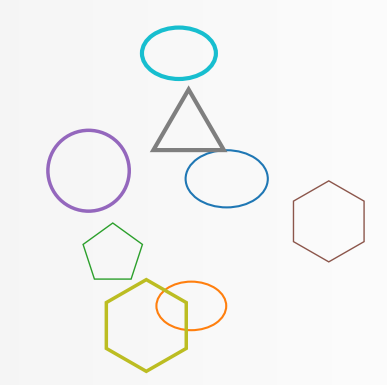[{"shape": "oval", "thickness": 1.5, "radius": 0.53, "center": [0.585, 0.536]}, {"shape": "oval", "thickness": 1.5, "radius": 0.45, "center": [0.494, 0.205]}, {"shape": "pentagon", "thickness": 1, "radius": 0.4, "center": [0.291, 0.34]}, {"shape": "circle", "thickness": 2.5, "radius": 0.52, "center": [0.229, 0.557]}, {"shape": "hexagon", "thickness": 1, "radius": 0.53, "center": [0.848, 0.425]}, {"shape": "triangle", "thickness": 3, "radius": 0.52, "center": [0.487, 0.663]}, {"shape": "hexagon", "thickness": 2.5, "radius": 0.6, "center": [0.378, 0.155]}, {"shape": "oval", "thickness": 3, "radius": 0.48, "center": [0.462, 0.862]}]